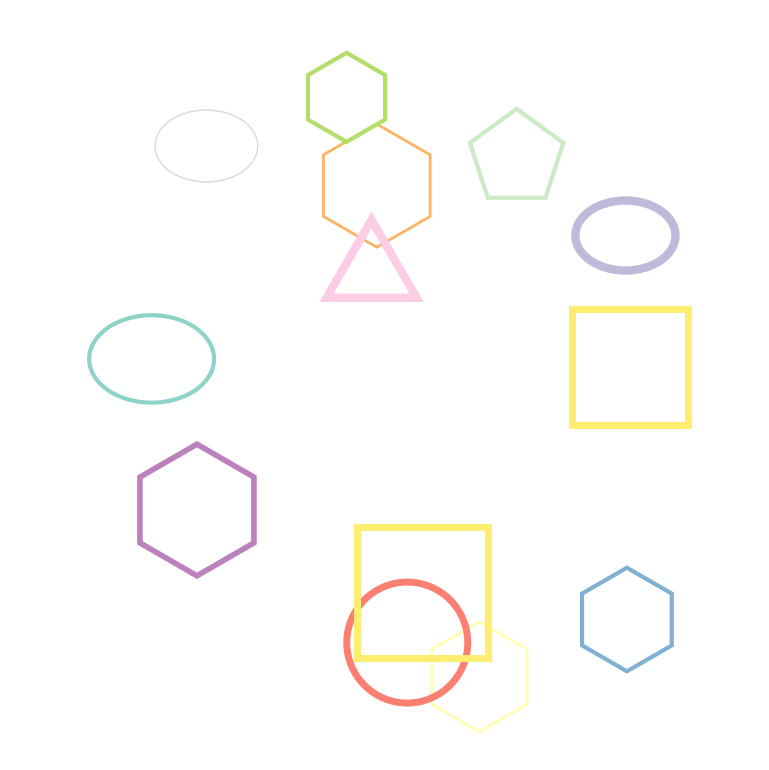[{"shape": "oval", "thickness": 1.5, "radius": 0.41, "center": [0.197, 0.534]}, {"shape": "hexagon", "thickness": 1, "radius": 0.36, "center": [0.623, 0.121]}, {"shape": "oval", "thickness": 3, "radius": 0.32, "center": [0.812, 0.694]}, {"shape": "circle", "thickness": 2.5, "radius": 0.39, "center": [0.529, 0.166]}, {"shape": "hexagon", "thickness": 1.5, "radius": 0.34, "center": [0.814, 0.195]}, {"shape": "hexagon", "thickness": 1, "radius": 0.4, "center": [0.489, 0.759]}, {"shape": "hexagon", "thickness": 1.5, "radius": 0.29, "center": [0.45, 0.874]}, {"shape": "triangle", "thickness": 3, "radius": 0.34, "center": [0.483, 0.647]}, {"shape": "oval", "thickness": 0.5, "radius": 0.33, "center": [0.268, 0.81]}, {"shape": "hexagon", "thickness": 2, "radius": 0.43, "center": [0.256, 0.338]}, {"shape": "pentagon", "thickness": 1.5, "radius": 0.32, "center": [0.671, 0.795]}, {"shape": "square", "thickness": 2.5, "radius": 0.42, "center": [0.549, 0.23]}, {"shape": "square", "thickness": 2.5, "radius": 0.38, "center": [0.819, 0.523]}]